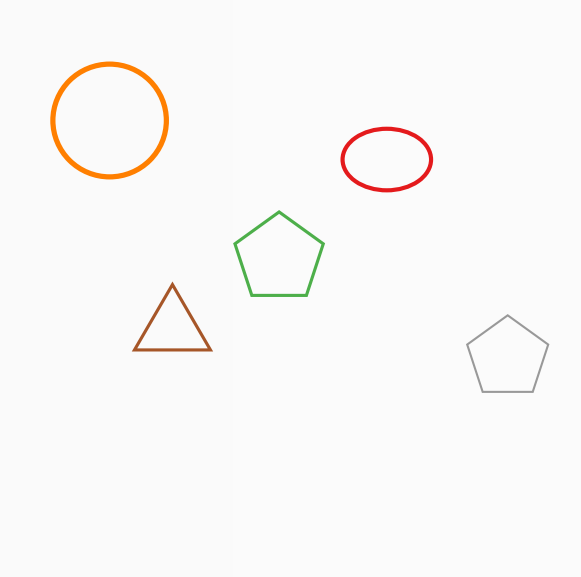[{"shape": "oval", "thickness": 2, "radius": 0.38, "center": [0.665, 0.723]}, {"shape": "pentagon", "thickness": 1.5, "radius": 0.4, "center": [0.48, 0.552]}, {"shape": "circle", "thickness": 2.5, "radius": 0.49, "center": [0.189, 0.79]}, {"shape": "triangle", "thickness": 1.5, "radius": 0.38, "center": [0.297, 0.431]}, {"shape": "pentagon", "thickness": 1, "radius": 0.37, "center": [0.873, 0.38]}]